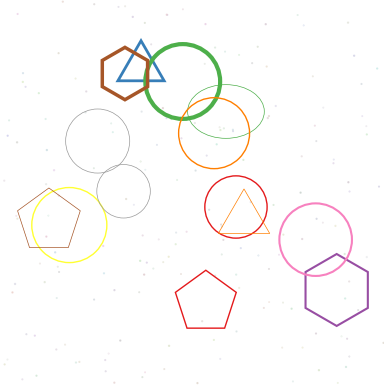[{"shape": "circle", "thickness": 1, "radius": 0.4, "center": [0.613, 0.462]}, {"shape": "pentagon", "thickness": 1, "radius": 0.42, "center": [0.535, 0.215]}, {"shape": "triangle", "thickness": 2, "radius": 0.35, "center": [0.366, 0.825]}, {"shape": "oval", "thickness": 0.5, "radius": 0.5, "center": [0.587, 0.71]}, {"shape": "circle", "thickness": 3, "radius": 0.49, "center": [0.475, 0.788]}, {"shape": "hexagon", "thickness": 1.5, "radius": 0.47, "center": [0.875, 0.247]}, {"shape": "triangle", "thickness": 0.5, "radius": 0.39, "center": [0.634, 0.432]}, {"shape": "circle", "thickness": 1, "radius": 0.46, "center": [0.556, 0.654]}, {"shape": "circle", "thickness": 1, "radius": 0.49, "center": [0.18, 0.415]}, {"shape": "pentagon", "thickness": 0.5, "radius": 0.43, "center": [0.127, 0.426]}, {"shape": "hexagon", "thickness": 2.5, "radius": 0.34, "center": [0.325, 0.809]}, {"shape": "circle", "thickness": 1.5, "radius": 0.47, "center": [0.82, 0.378]}, {"shape": "circle", "thickness": 0.5, "radius": 0.35, "center": [0.321, 0.503]}, {"shape": "circle", "thickness": 0.5, "radius": 0.42, "center": [0.254, 0.634]}]